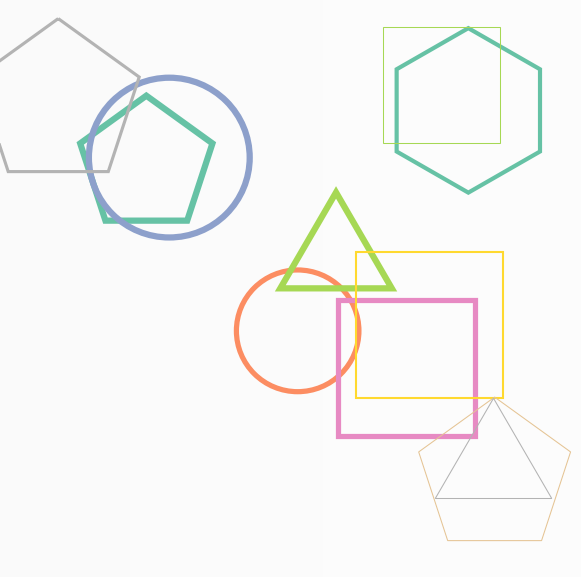[{"shape": "pentagon", "thickness": 3, "radius": 0.6, "center": [0.252, 0.714]}, {"shape": "hexagon", "thickness": 2, "radius": 0.71, "center": [0.806, 0.808]}, {"shape": "circle", "thickness": 2.5, "radius": 0.53, "center": [0.512, 0.426]}, {"shape": "circle", "thickness": 3, "radius": 0.69, "center": [0.291, 0.726]}, {"shape": "square", "thickness": 2.5, "radius": 0.59, "center": [0.699, 0.362]}, {"shape": "triangle", "thickness": 3, "radius": 0.55, "center": [0.578, 0.555]}, {"shape": "square", "thickness": 0.5, "radius": 0.5, "center": [0.76, 0.852]}, {"shape": "square", "thickness": 1, "radius": 0.63, "center": [0.738, 0.436]}, {"shape": "pentagon", "thickness": 0.5, "radius": 0.69, "center": [0.851, 0.174]}, {"shape": "pentagon", "thickness": 1.5, "radius": 0.73, "center": [0.1, 0.82]}, {"shape": "triangle", "thickness": 0.5, "radius": 0.58, "center": [0.849, 0.194]}]